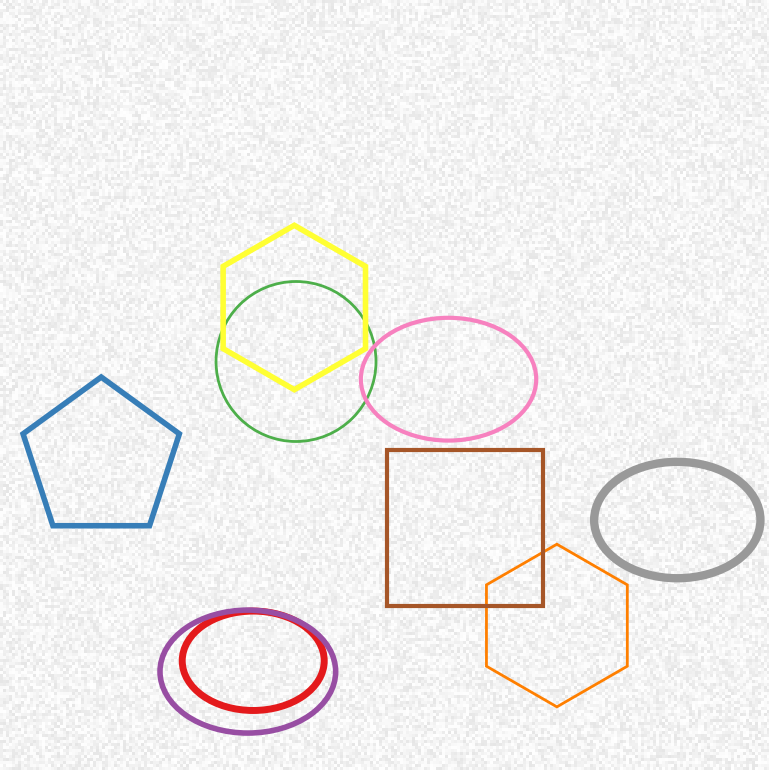[{"shape": "oval", "thickness": 2.5, "radius": 0.46, "center": [0.329, 0.142]}, {"shape": "pentagon", "thickness": 2, "radius": 0.53, "center": [0.131, 0.404]}, {"shape": "circle", "thickness": 1, "radius": 0.52, "center": [0.384, 0.531]}, {"shape": "oval", "thickness": 2, "radius": 0.57, "center": [0.322, 0.128]}, {"shape": "hexagon", "thickness": 1, "radius": 0.53, "center": [0.723, 0.188]}, {"shape": "hexagon", "thickness": 2, "radius": 0.53, "center": [0.382, 0.601]}, {"shape": "square", "thickness": 1.5, "radius": 0.51, "center": [0.604, 0.315]}, {"shape": "oval", "thickness": 1.5, "radius": 0.57, "center": [0.583, 0.508]}, {"shape": "oval", "thickness": 3, "radius": 0.54, "center": [0.88, 0.325]}]